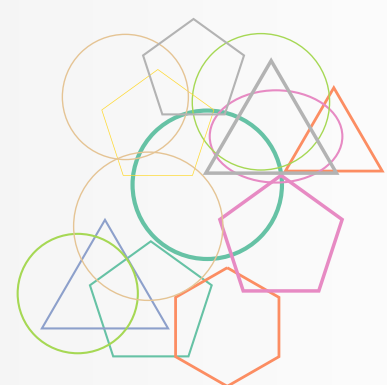[{"shape": "circle", "thickness": 3, "radius": 0.96, "center": [0.535, 0.52]}, {"shape": "pentagon", "thickness": 1.5, "radius": 0.83, "center": [0.389, 0.208]}, {"shape": "triangle", "thickness": 2, "radius": 0.72, "center": [0.861, 0.628]}, {"shape": "hexagon", "thickness": 2, "radius": 0.77, "center": [0.587, 0.151]}, {"shape": "triangle", "thickness": 1.5, "radius": 0.94, "center": [0.271, 0.241]}, {"shape": "pentagon", "thickness": 2.5, "radius": 0.83, "center": [0.725, 0.379]}, {"shape": "oval", "thickness": 1.5, "radius": 0.86, "center": [0.712, 0.646]}, {"shape": "circle", "thickness": 1.5, "radius": 0.78, "center": [0.201, 0.238]}, {"shape": "circle", "thickness": 1, "radius": 0.89, "center": [0.673, 0.736]}, {"shape": "pentagon", "thickness": 0.5, "radius": 0.76, "center": [0.407, 0.667]}, {"shape": "circle", "thickness": 1, "radius": 0.96, "center": [0.383, 0.412]}, {"shape": "circle", "thickness": 1, "radius": 0.81, "center": [0.324, 0.748]}, {"shape": "triangle", "thickness": 2.5, "radius": 0.97, "center": [0.7, 0.648]}, {"shape": "pentagon", "thickness": 1.5, "radius": 0.68, "center": [0.499, 0.814]}]